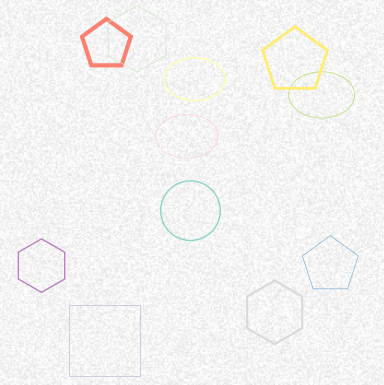[{"shape": "circle", "thickness": 1, "radius": 0.39, "center": [0.495, 0.453]}, {"shape": "oval", "thickness": 1, "radius": 0.4, "center": [0.506, 0.795]}, {"shape": "square", "thickness": 0.5, "radius": 0.46, "center": [0.272, 0.117]}, {"shape": "pentagon", "thickness": 3, "radius": 0.33, "center": [0.276, 0.884]}, {"shape": "pentagon", "thickness": 0.5, "radius": 0.38, "center": [0.858, 0.312]}, {"shape": "oval", "thickness": 0.5, "radius": 0.43, "center": [0.836, 0.753]}, {"shape": "oval", "thickness": 0.5, "radius": 0.41, "center": [0.486, 0.646]}, {"shape": "hexagon", "thickness": 1.5, "radius": 0.41, "center": [0.713, 0.189]}, {"shape": "hexagon", "thickness": 1, "radius": 0.35, "center": [0.108, 0.31]}, {"shape": "hexagon", "thickness": 0.5, "radius": 0.43, "center": [0.356, 0.899]}, {"shape": "pentagon", "thickness": 2, "radius": 0.44, "center": [0.766, 0.842]}]